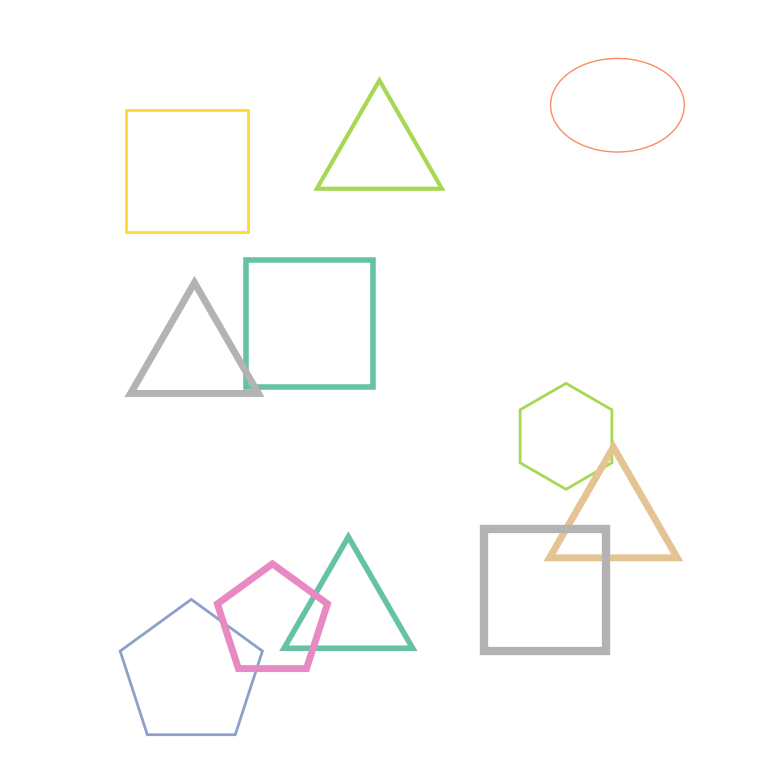[{"shape": "square", "thickness": 2, "radius": 0.41, "center": [0.402, 0.58]}, {"shape": "triangle", "thickness": 2, "radius": 0.48, "center": [0.452, 0.206]}, {"shape": "oval", "thickness": 0.5, "radius": 0.43, "center": [0.802, 0.863]}, {"shape": "pentagon", "thickness": 1, "radius": 0.49, "center": [0.248, 0.124]}, {"shape": "pentagon", "thickness": 2.5, "radius": 0.38, "center": [0.354, 0.193]}, {"shape": "triangle", "thickness": 1.5, "radius": 0.47, "center": [0.493, 0.802]}, {"shape": "hexagon", "thickness": 1, "radius": 0.34, "center": [0.735, 0.433]}, {"shape": "square", "thickness": 1, "radius": 0.4, "center": [0.243, 0.778]}, {"shape": "triangle", "thickness": 2.5, "radius": 0.48, "center": [0.797, 0.323]}, {"shape": "triangle", "thickness": 2.5, "radius": 0.48, "center": [0.253, 0.537]}, {"shape": "square", "thickness": 3, "radius": 0.39, "center": [0.708, 0.234]}]